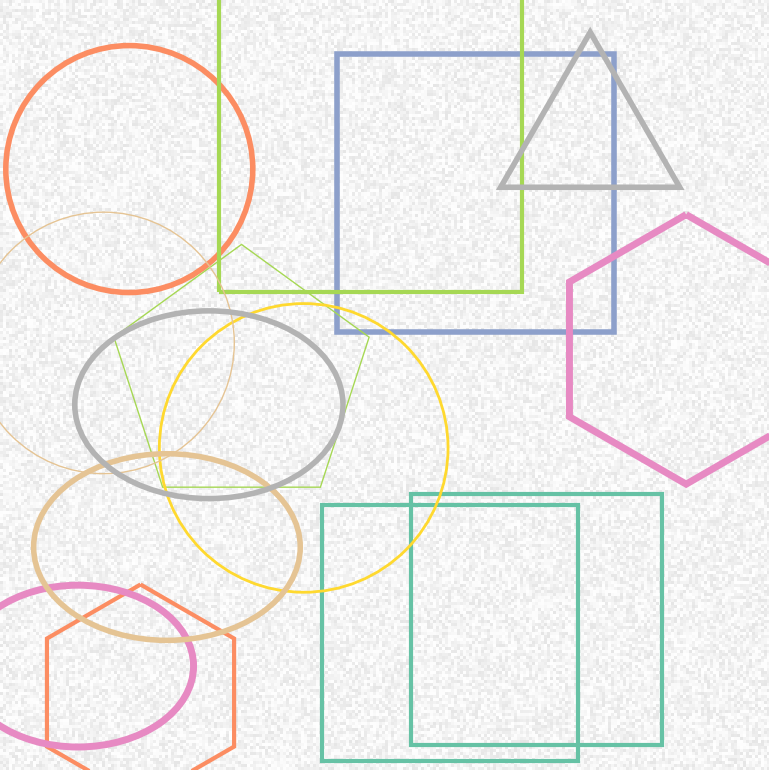[{"shape": "square", "thickness": 1.5, "radius": 0.83, "center": [0.585, 0.178]}, {"shape": "square", "thickness": 1.5, "radius": 0.81, "center": [0.697, 0.196]}, {"shape": "circle", "thickness": 2, "radius": 0.8, "center": [0.168, 0.78]}, {"shape": "hexagon", "thickness": 1.5, "radius": 0.7, "center": [0.182, 0.101]}, {"shape": "square", "thickness": 2, "radius": 0.9, "center": [0.618, 0.749]}, {"shape": "oval", "thickness": 2.5, "radius": 0.75, "center": [0.101, 0.135]}, {"shape": "hexagon", "thickness": 2.5, "radius": 0.88, "center": [0.891, 0.546]}, {"shape": "square", "thickness": 1.5, "radius": 0.98, "center": [0.481, 0.818]}, {"shape": "pentagon", "thickness": 0.5, "radius": 0.87, "center": [0.314, 0.508]}, {"shape": "circle", "thickness": 1, "radius": 0.94, "center": [0.394, 0.418]}, {"shape": "circle", "thickness": 0.5, "radius": 0.85, "center": [0.134, 0.555]}, {"shape": "oval", "thickness": 2, "radius": 0.87, "center": [0.217, 0.29]}, {"shape": "triangle", "thickness": 2, "radius": 0.67, "center": [0.766, 0.824]}, {"shape": "oval", "thickness": 2, "radius": 0.87, "center": [0.271, 0.474]}]